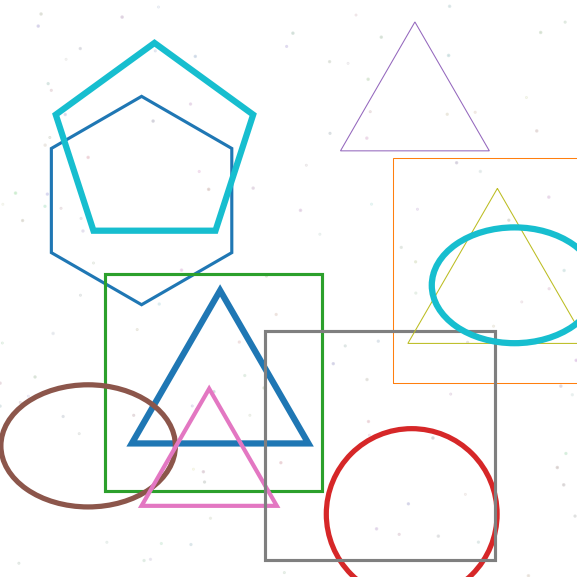[{"shape": "hexagon", "thickness": 1.5, "radius": 0.9, "center": [0.245, 0.652]}, {"shape": "triangle", "thickness": 3, "radius": 0.88, "center": [0.381, 0.32]}, {"shape": "square", "thickness": 0.5, "radius": 0.97, "center": [0.875, 0.531]}, {"shape": "square", "thickness": 1.5, "radius": 0.94, "center": [0.37, 0.337]}, {"shape": "circle", "thickness": 2.5, "radius": 0.74, "center": [0.713, 0.109]}, {"shape": "triangle", "thickness": 0.5, "radius": 0.74, "center": [0.718, 0.812]}, {"shape": "oval", "thickness": 2.5, "radius": 0.76, "center": [0.153, 0.227]}, {"shape": "triangle", "thickness": 2, "radius": 0.68, "center": [0.362, 0.191]}, {"shape": "square", "thickness": 1.5, "radius": 0.99, "center": [0.658, 0.228]}, {"shape": "triangle", "thickness": 0.5, "radius": 0.89, "center": [0.861, 0.494]}, {"shape": "oval", "thickness": 3, "radius": 0.72, "center": [0.891, 0.505]}, {"shape": "pentagon", "thickness": 3, "radius": 0.9, "center": [0.267, 0.745]}]